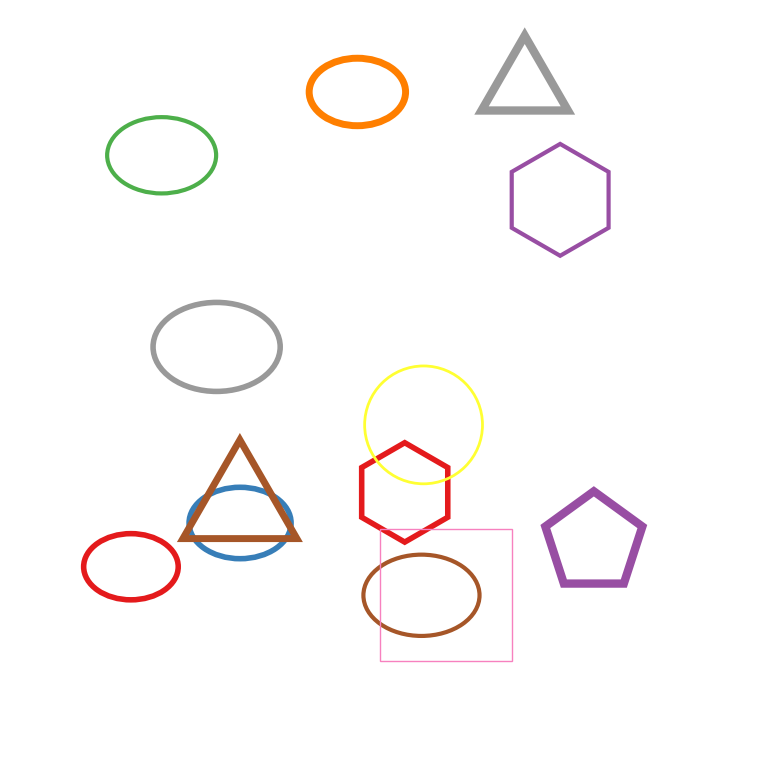[{"shape": "oval", "thickness": 2, "radius": 0.31, "center": [0.17, 0.264]}, {"shape": "hexagon", "thickness": 2, "radius": 0.32, "center": [0.526, 0.361]}, {"shape": "oval", "thickness": 2, "radius": 0.33, "center": [0.312, 0.321]}, {"shape": "oval", "thickness": 1.5, "radius": 0.35, "center": [0.21, 0.798]}, {"shape": "hexagon", "thickness": 1.5, "radius": 0.36, "center": [0.727, 0.74]}, {"shape": "pentagon", "thickness": 3, "radius": 0.33, "center": [0.771, 0.296]}, {"shape": "oval", "thickness": 2.5, "radius": 0.31, "center": [0.464, 0.881]}, {"shape": "circle", "thickness": 1, "radius": 0.38, "center": [0.55, 0.448]}, {"shape": "oval", "thickness": 1.5, "radius": 0.38, "center": [0.547, 0.227]}, {"shape": "triangle", "thickness": 2.5, "radius": 0.43, "center": [0.312, 0.343]}, {"shape": "square", "thickness": 0.5, "radius": 0.43, "center": [0.579, 0.228]}, {"shape": "triangle", "thickness": 3, "radius": 0.32, "center": [0.681, 0.889]}, {"shape": "oval", "thickness": 2, "radius": 0.41, "center": [0.281, 0.549]}]